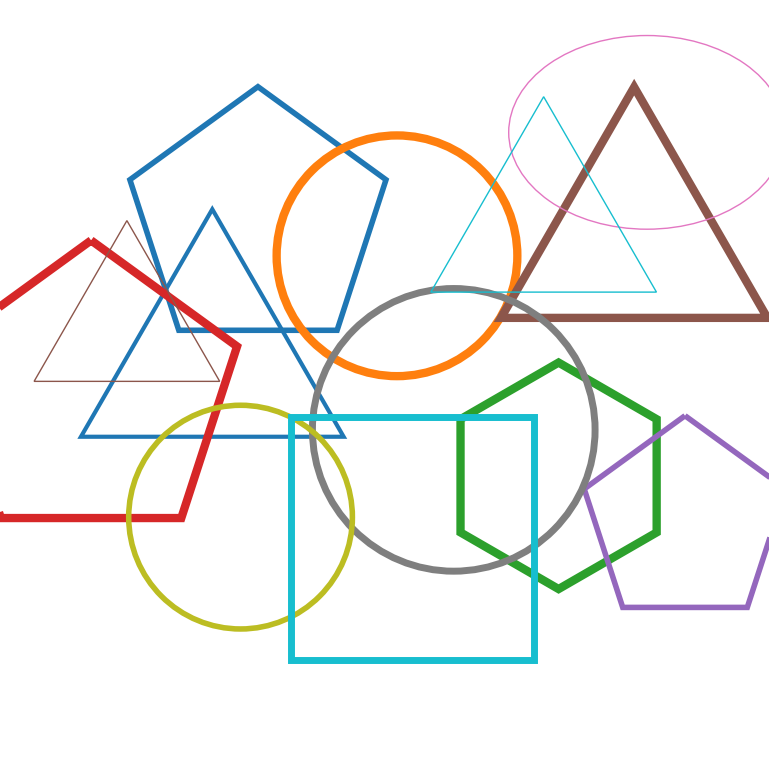[{"shape": "pentagon", "thickness": 2, "radius": 0.87, "center": [0.335, 0.713]}, {"shape": "triangle", "thickness": 1.5, "radius": 0.98, "center": [0.276, 0.531]}, {"shape": "circle", "thickness": 3, "radius": 0.78, "center": [0.516, 0.668]}, {"shape": "hexagon", "thickness": 3, "radius": 0.74, "center": [0.725, 0.382]}, {"shape": "pentagon", "thickness": 3, "radius": 1.0, "center": [0.118, 0.488]}, {"shape": "pentagon", "thickness": 2, "radius": 0.69, "center": [0.89, 0.322]}, {"shape": "triangle", "thickness": 3, "radius": 1.0, "center": [0.824, 0.687]}, {"shape": "triangle", "thickness": 0.5, "radius": 0.7, "center": [0.165, 0.574]}, {"shape": "oval", "thickness": 0.5, "radius": 0.9, "center": [0.84, 0.828]}, {"shape": "circle", "thickness": 2.5, "radius": 0.92, "center": [0.589, 0.442]}, {"shape": "circle", "thickness": 2, "radius": 0.73, "center": [0.312, 0.328]}, {"shape": "square", "thickness": 2.5, "radius": 0.79, "center": [0.536, 0.301]}, {"shape": "triangle", "thickness": 0.5, "radius": 0.85, "center": [0.706, 0.705]}]